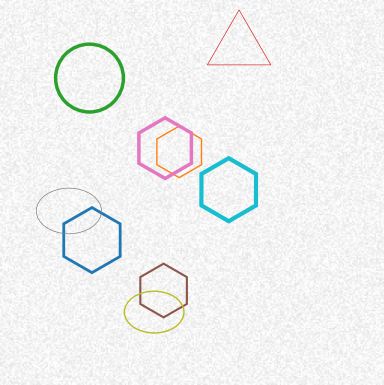[{"shape": "hexagon", "thickness": 2, "radius": 0.42, "center": [0.239, 0.376]}, {"shape": "hexagon", "thickness": 1, "radius": 0.33, "center": [0.465, 0.606]}, {"shape": "circle", "thickness": 2.5, "radius": 0.44, "center": [0.232, 0.797]}, {"shape": "triangle", "thickness": 0.5, "radius": 0.48, "center": [0.621, 0.879]}, {"shape": "hexagon", "thickness": 1.5, "radius": 0.35, "center": [0.425, 0.245]}, {"shape": "hexagon", "thickness": 2.5, "radius": 0.39, "center": [0.429, 0.615]}, {"shape": "oval", "thickness": 0.5, "radius": 0.42, "center": [0.179, 0.452]}, {"shape": "oval", "thickness": 1, "radius": 0.39, "center": [0.4, 0.189]}, {"shape": "hexagon", "thickness": 3, "radius": 0.41, "center": [0.594, 0.507]}]